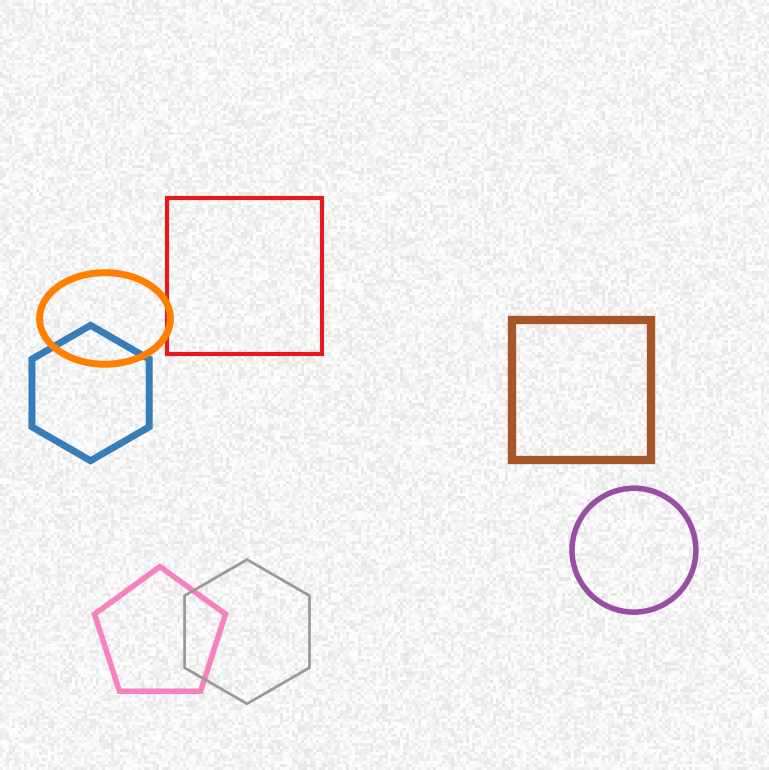[{"shape": "square", "thickness": 1.5, "radius": 0.5, "center": [0.318, 0.642]}, {"shape": "hexagon", "thickness": 2.5, "radius": 0.44, "center": [0.118, 0.49]}, {"shape": "circle", "thickness": 2, "radius": 0.4, "center": [0.823, 0.285]}, {"shape": "oval", "thickness": 2.5, "radius": 0.42, "center": [0.136, 0.586]}, {"shape": "square", "thickness": 3, "radius": 0.45, "center": [0.755, 0.493]}, {"shape": "pentagon", "thickness": 2, "radius": 0.45, "center": [0.208, 0.175]}, {"shape": "hexagon", "thickness": 1, "radius": 0.47, "center": [0.321, 0.18]}]